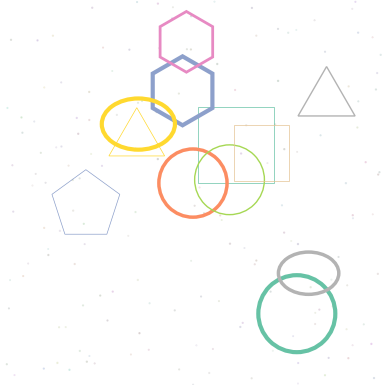[{"shape": "circle", "thickness": 3, "radius": 0.5, "center": [0.771, 0.185]}, {"shape": "square", "thickness": 0.5, "radius": 0.49, "center": [0.613, 0.623]}, {"shape": "circle", "thickness": 2.5, "radius": 0.44, "center": [0.501, 0.524]}, {"shape": "hexagon", "thickness": 3, "radius": 0.45, "center": [0.474, 0.764]}, {"shape": "pentagon", "thickness": 0.5, "radius": 0.46, "center": [0.223, 0.467]}, {"shape": "hexagon", "thickness": 2, "radius": 0.39, "center": [0.484, 0.891]}, {"shape": "circle", "thickness": 1, "radius": 0.45, "center": [0.596, 0.533]}, {"shape": "triangle", "thickness": 0.5, "radius": 0.42, "center": [0.355, 0.637]}, {"shape": "oval", "thickness": 3, "radius": 0.48, "center": [0.359, 0.678]}, {"shape": "square", "thickness": 0.5, "radius": 0.36, "center": [0.679, 0.602]}, {"shape": "oval", "thickness": 2.5, "radius": 0.39, "center": [0.802, 0.29]}, {"shape": "triangle", "thickness": 1, "radius": 0.43, "center": [0.848, 0.742]}]